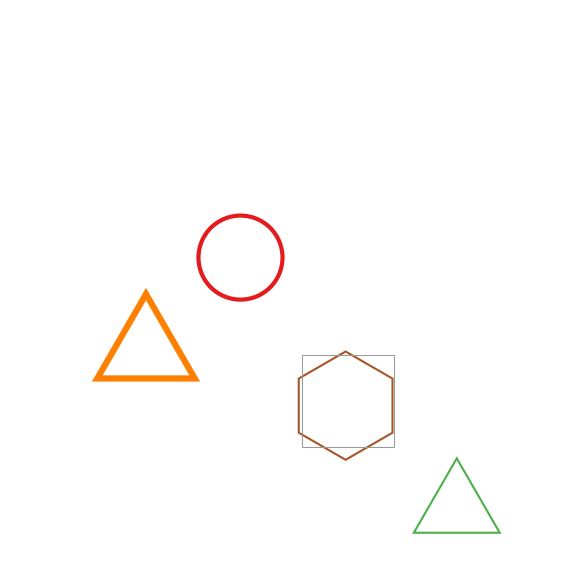[{"shape": "circle", "thickness": 2, "radius": 0.36, "center": [0.416, 0.553]}, {"shape": "triangle", "thickness": 1, "radius": 0.43, "center": [0.791, 0.12]}, {"shape": "triangle", "thickness": 3, "radius": 0.49, "center": [0.253, 0.392]}, {"shape": "hexagon", "thickness": 1, "radius": 0.47, "center": [0.598, 0.297]}, {"shape": "square", "thickness": 0.5, "radius": 0.4, "center": [0.603, 0.305]}]